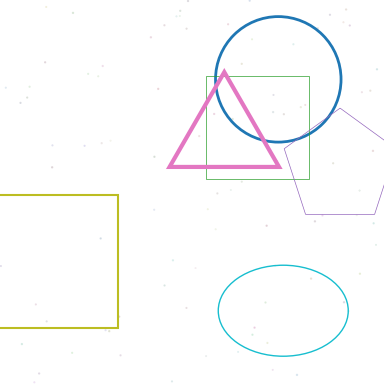[{"shape": "circle", "thickness": 2, "radius": 0.82, "center": [0.723, 0.794]}, {"shape": "square", "thickness": 0.5, "radius": 0.67, "center": [0.67, 0.668]}, {"shape": "pentagon", "thickness": 0.5, "radius": 0.76, "center": [0.883, 0.567]}, {"shape": "triangle", "thickness": 3, "radius": 0.82, "center": [0.583, 0.648]}, {"shape": "square", "thickness": 1.5, "radius": 0.87, "center": [0.132, 0.321]}, {"shape": "oval", "thickness": 1, "radius": 0.84, "center": [0.736, 0.193]}]